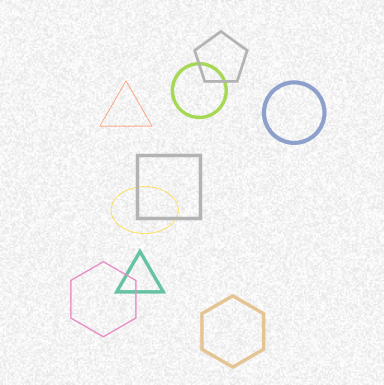[{"shape": "triangle", "thickness": 2.5, "radius": 0.35, "center": [0.364, 0.277]}, {"shape": "triangle", "thickness": 0.5, "radius": 0.39, "center": [0.327, 0.712]}, {"shape": "circle", "thickness": 3, "radius": 0.39, "center": [0.764, 0.707]}, {"shape": "hexagon", "thickness": 1, "radius": 0.49, "center": [0.268, 0.223]}, {"shape": "circle", "thickness": 2.5, "radius": 0.35, "center": [0.518, 0.765]}, {"shape": "oval", "thickness": 0.5, "radius": 0.44, "center": [0.376, 0.454]}, {"shape": "hexagon", "thickness": 2.5, "radius": 0.46, "center": [0.605, 0.139]}, {"shape": "square", "thickness": 2.5, "radius": 0.41, "center": [0.438, 0.516]}, {"shape": "pentagon", "thickness": 2, "radius": 0.36, "center": [0.574, 0.847]}]